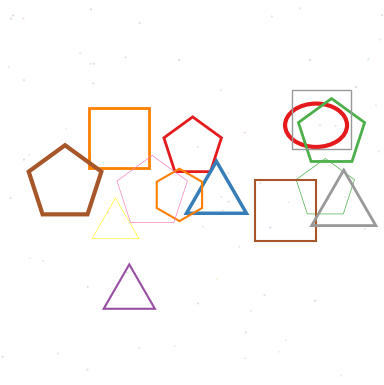[{"shape": "pentagon", "thickness": 2, "radius": 0.39, "center": [0.5, 0.618]}, {"shape": "oval", "thickness": 3, "radius": 0.4, "center": [0.821, 0.675]}, {"shape": "triangle", "thickness": 2.5, "radius": 0.45, "center": [0.562, 0.491]}, {"shape": "pentagon", "thickness": 0.5, "radius": 0.4, "center": [0.845, 0.509]}, {"shape": "pentagon", "thickness": 2, "radius": 0.45, "center": [0.861, 0.654]}, {"shape": "triangle", "thickness": 1.5, "radius": 0.38, "center": [0.336, 0.236]}, {"shape": "hexagon", "thickness": 1.5, "radius": 0.34, "center": [0.466, 0.494]}, {"shape": "square", "thickness": 2, "radius": 0.39, "center": [0.309, 0.642]}, {"shape": "triangle", "thickness": 0.5, "radius": 0.35, "center": [0.3, 0.416]}, {"shape": "square", "thickness": 1.5, "radius": 0.4, "center": [0.741, 0.453]}, {"shape": "pentagon", "thickness": 3, "radius": 0.5, "center": [0.169, 0.524]}, {"shape": "pentagon", "thickness": 0.5, "radius": 0.48, "center": [0.395, 0.5]}, {"shape": "triangle", "thickness": 2, "radius": 0.48, "center": [0.893, 0.462]}, {"shape": "square", "thickness": 1, "radius": 0.38, "center": [0.836, 0.689]}]